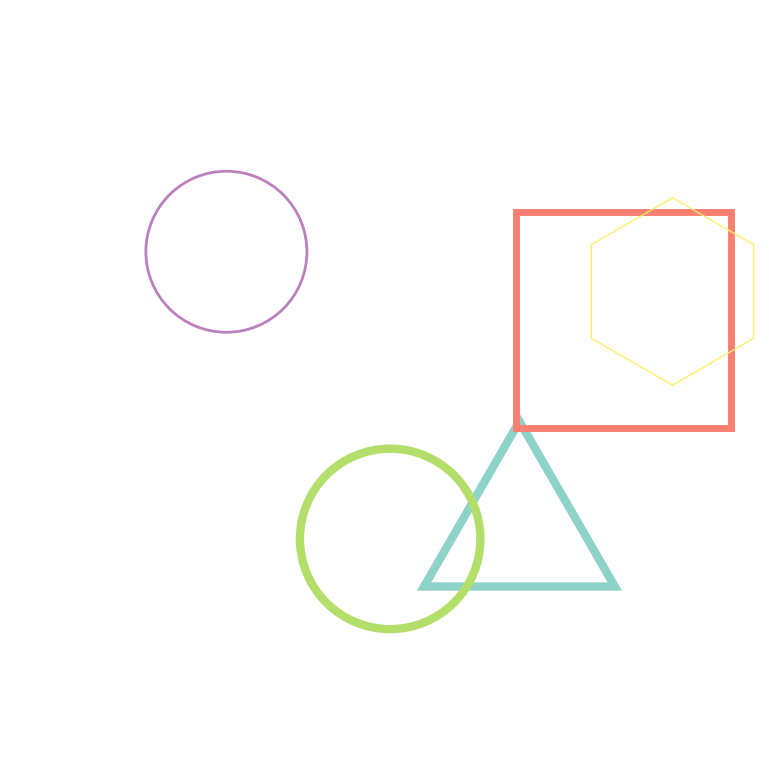[{"shape": "triangle", "thickness": 3, "radius": 0.72, "center": [0.675, 0.31]}, {"shape": "square", "thickness": 2.5, "radius": 0.7, "center": [0.809, 0.584]}, {"shape": "circle", "thickness": 3, "radius": 0.59, "center": [0.507, 0.3]}, {"shape": "circle", "thickness": 1, "radius": 0.52, "center": [0.294, 0.673]}, {"shape": "hexagon", "thickness": 0.5, "radius": 0.61, "center": [0.873, 0.621]}]